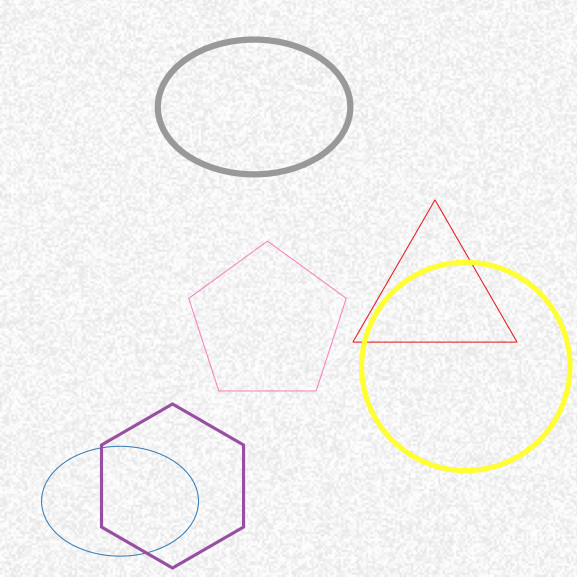[{"shape": "triangle", "thickness": 0.5, "radius": 0.82, "center": [0.753, 0.489]}, {"shape": "oval", "thickness": 0.5, "radius": 0.68, "center": [0.208, 0.131]}, {"shape": "hexagon", "thickness": 1.5, "radius": 0.71, "center": [0.299, 0.158]}, {"shape": "circle", "thickness": 2.5, "radius": 0.9, "center": [0.807, 0.365]}, {"shape": "pentagon", "thickness": 0.5, "radius": 0.72, "center": [0.463, 0.438]}, {"shape": "oval", "thickness": 3, "radius": 0.83, "center": [0.44, 0.814]}]